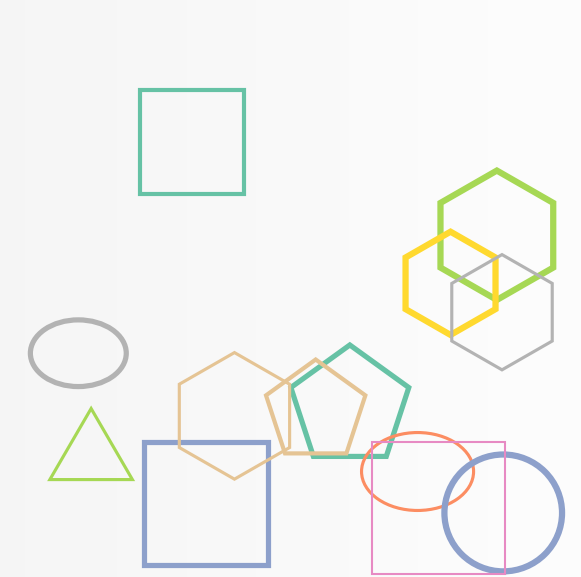[{"shape": "square", "thickness": 2, "radius": 0.45, "center": [0.331, 0.753]}, {"shape": "pentagon", "thickness": 2.5, "radius": 0.53, "center": [0.602, 0.295]}, {"shape": "oval", "thickness": 1.5, "radius": 0.48, "center": [0.718, 0.183]}, {"shape": "circle", "thickness": 3, "radius": 0.51, "center": [0.866, 0.111]}, {"shape": "square", "thickness": 2.5, "radius": 0.53, "center": [0.354, 0.127]}, {"shape": "square", "thickness": 1, "radius": 0.57, "center": [0.754, 0.119]}, {"shape": "triangle", "thickness": 1.5, "radius": 0.41, "center": [0.157, 0.21]}, {"shape": "hexagon", "thickness": 3, "radius": 0.56, "center": [0.855, 0.592]}, {"shape": "hexagon", "thickness": 3, "radius": 0.45, "center": [0.775, 0.509]}, {"shape": "pentagon", "thickness": 2, "radius": 0.45, "center": [0.543, 0.287]}, {"shape": "hexagon", "thickness": 1.5, "radius": 0.55, "center": [0.403, 0.279]}, {"shape": "oval", "thickness": 2.5, "radius": 0.41, "center": [0.135, 0.387]}, {"shape": "hexagon", "thickness": 1.5, "radius": 0.5, "center": [0.864, 0.458]}]